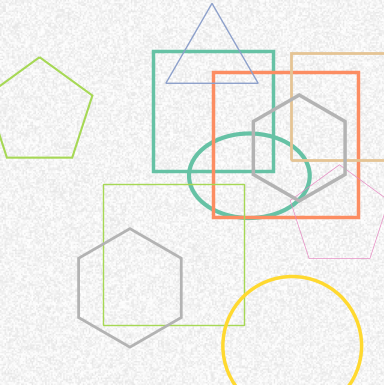[{"shape": "square", "thickness": 2.5, "radius": 0.78, "center": [0.554, 0.711]}, {"shape": "oval", "thickness": 3, "radius": 0.78, "center": [0.648, 0.544]}, {"shape": "square", "thickness": 2.5, "radius": 0.94, "center": [0.741, 0.624]}, {"shape": "triangle", "thickness": 1, "radius": 0.69, "center": [0.551, 0.853]}, {"shape": "pentagon", "thickness": 0.5, "radius": 0.67, "center": [0.882, 0.438]}, {"shape": "pentagon", "thickness": 1.5, "radius": 0.72, "center": [0.103, 0.707]}, {"shape": "square", "thickness": 1, "radius": 0.92, "center": [0.45, 0.338]}, {"shape": "circle", "thickness": 2.5, "radius": 0.9, "center": [0.759, 0.102]}, {"shape": "square", "thickness": 2, "radius": 0.7, "center": [0.894, 0.723]}, {"shape": "hexagon", "thickness": 2, "radius": 0.77, "center": [0.337, 0.252]}, {"shape": "hexagon", "thickness": 2.5, "radius": 0.69, "center": [0.777, 0.616]}]